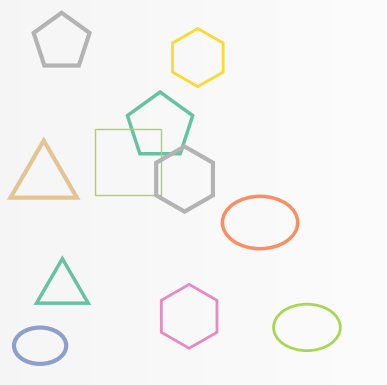[{"shape": "triangle", "thickness": 2.5, "radius": 0.39, "center": [0.161, 0.251]}, {"shape": "pentagon", "thickness": 2.5, "radius": 0.44, "center": [0.413, 0.672]}, {"shape": "oval", "thickness": 2.5, "radius": 0.49, "center": [0.671, 0.422]}, {"shape": "oval", "thickness": 3, "radius": 0.34, "center": [0.104, 0.102]}, {"shape": "hexagon", "thickness": 2, "radius": 0.41, "center": [0.488, 0.178]}, {"shape": "oval", "thickness": 2, "radius": 0.43, "center": [0.792, 0.15]}, {"shape": "square", "thickness": 1, "radius": 0.43, "center": [0.331, 0.579]}, {"shape": "hexagon", "thickness": 2, "radius": 0.38, "center": [0.51, 0.851]}, {"shape": "triangle", "thickness": 3, "radius": 0.49, "center": [0.113, 0.536]}, {"shape": "pentagon", "thickness": 3, "radius": 0.38, "center": [0.159, 0.891]}, {"shape": "hexagon", "thickness": 3, "radius": 0.42, "center": [0.476, 0.535]}]